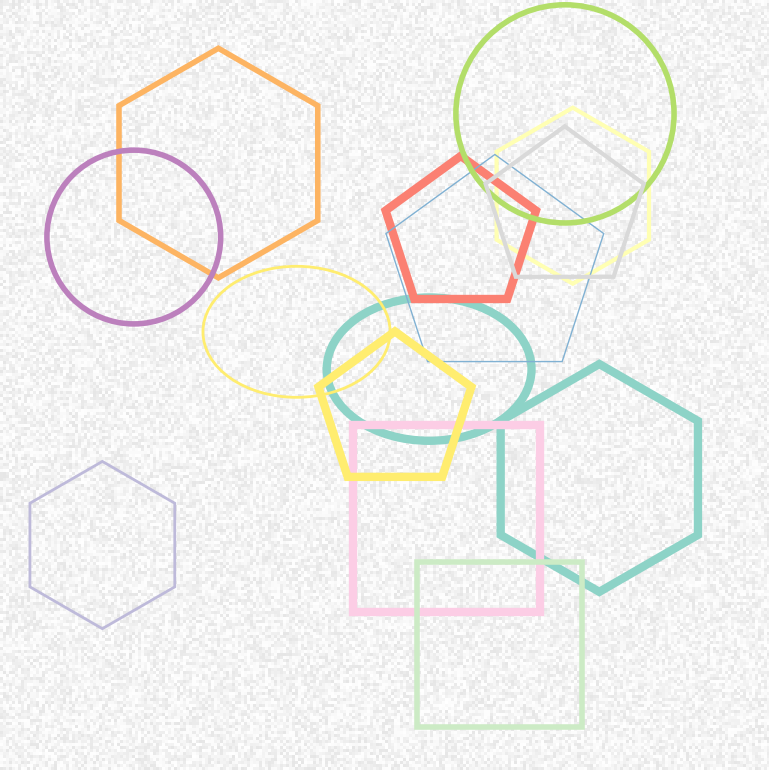[{"shape": "oval", "thickness": 3, "radius": 0.66, "center": [0.557, 0.521]}, {"shape": "hexagon", "thickness": 3, "radius": 0.74, "center": [0.778, 0.379]}, {"shape": "hexagon", "thickness": 1.5, "radius": 0.57, "center": [0.744, 0.746]}, {"shape": "hexagon", "thickness": 1, "radius": 0.54, "center": [0.133, 0.292]}, {"shape": "pentagon", "thickness": 3, "radius": 0.51, "center": [0.598, 0.695]}, {"shape": "pentagon", "thickness": 0.5, "radius": 0.74, "center": [0.643, 0.651]}, {"shape": "hexagon", "thickness": 2, "radius": 0.75, "center": [0.284, 0.788]}, {"shape": "circle", "thickness": 2, "radius": 0.71, "center": [0.734, 0.852]}, {"shape": "square", "thickness": 3, "radius": 0.61, "center": [0.58, 0.326]}, {"shape": "pentagon", "thickness": 1.5, "radius": 0.54, "center": [0.733, 0.728]}, {"shape": "circle", "thickness": 2, "radius": 0.56, "center": [0.174, 0.692]}, {"shape": "square", "thickness": 2, "radius": 0.54, "center": [0.648, 0.163]}, {"shape": "oval", "thickness": 1, "radius": 0.61, "center": [0.385, 0.569]}, {"shape": "pentagon", "thickness": 3, "radius": 0.52, "center": [0.513, 0.465]}]